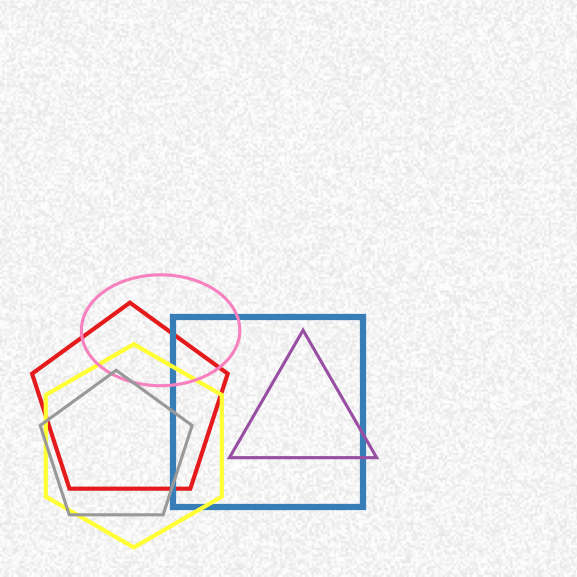[{"shape": "pentagon", "thickness": 2, "radius": 0.89, "center": [0.225, 0.297]}, {"shape": "square", "thickness": 3, "radius": 0.82, "center": [0.464, 0.286]}, {"shape": "triangle", "thickness": 1.5, "radius": 0.74, "center": [0.525, 0.28]}, {"shape": "hexagon", "thickness": 2, "radius": 0.88, "center": [0.232, 0.227]}, {"shape": "oval", "thickness": 1.5, "radius": 0.69, "center": [0.278, 0.427]}, {"shape": "pentagon", "thickness": 1.5, "radius": 0.69, "center": [0.201, 0.22]}]